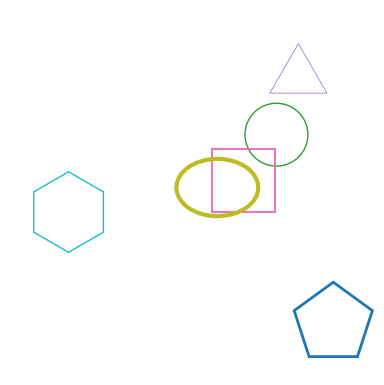[{"shape": "pentagon", "thickness": 2, "radius": 0.53, "center": [0.866, 0.16]}, {"shape": "circle", "thickness": 1, "radius": 0.41, "center": [0.718, 0.65]}, {"shape": "triangle", "thickness": 0.5, "radius": 0.43, "center": [0.775, 0.801]}, {"shape": "square", "thickness": 1.5, "radius": 0.4, "center": [0.632, 0.531]}, {"shape": "oval", "thickness": 3, "radius": 0.53, "center": [0.564, 0.513]}, {"shape": "hexagon", "thickness": 1, "radius": 0.52, "center": [0.178, 0.449]}]